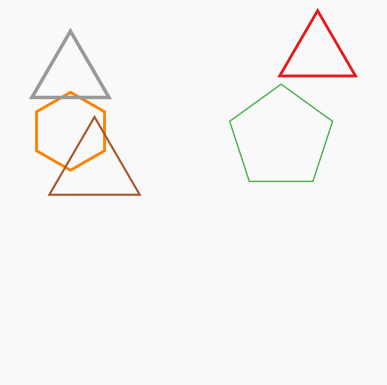[{"shape": "triangle", "thickness": 2, "radius": 0.56, "center": [0.82, 0.859]}, {"shape": "pentagon", "thickness": 1, "radius": 0.7, "center": [0.725, 0.642]}, {"shape": "hexagon", "thickness": 2, "radius": 0.51, "center": [0.182, 0.659]}, {"shape": "triangle", "thickness": 1.5, "radius": 0.67, "center": [0.244, 0.562]}, {"shape": "triangle", "thickness": 2.5, "radius": 0.57, "center": [0.182, 0.804]}]